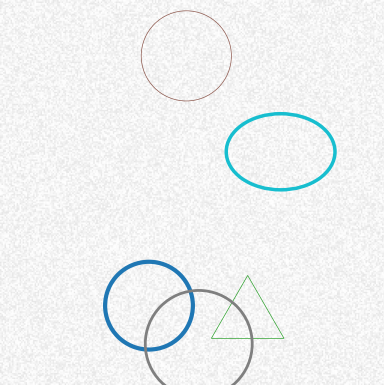[{"shape": "circle", "thickness": 3, "radius": 0.57, "center": [0.387, 0.206]}, {"shape": "triangle", "thickness": 0.5, "radius": 0.54, "center": [0.643, 0.176]}, {"shape": "circle", "thickness": 0.5, "radius": 0.59, "center": [0.484, 0.855]}, {"shape": "circle", "thickness": 2, "radius": 0.69, "center": [0.516, 0.107]}, {"shape": "oval", "thickness": 2.5, "radius": 0.71, "center": [0.729, 0.606]}]